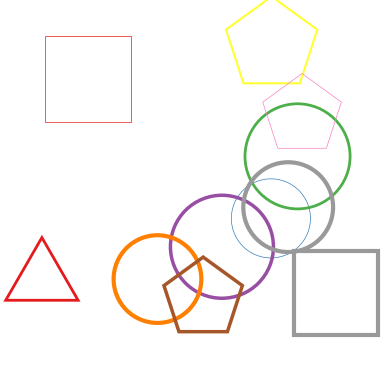[{"shape": "square", "thickness": 0.5, "radius": 0.55, "center": [0.228, 0.795]}, {"shape": "triangle", "thickness": 2, "radius": 0.54, "center": [0.109, 0.274]}, {"shape": "circle", "thickness": 0.5, "radius": 0.51, "center": [0.704, 0.433]}, {"shape": "circle", "thickness": 2, "radius": 0.68, "center": [0.773, 0.594]}, {"shape": "circle", "thickness": 2.5, "radius": 0.67, "center": [0.576, 0.359]}, {"shape": "circle", "thickness": 3, "radius": 0.57, "center": [0.409, 0.275]}, {"shape": "pentagon", "thickness": 1.5, "radius": 0.62, "center": [0.706, 0.884]}, {"shape": "pentagon", "thickness": 2.5, "radius": 0.54, "center": [0.528, 0.225]}, {"shape": "pentagon", "thickness": 0.5, "radius": 0.54, "center": [0.785, 0.702]}, {"shape": "square", "thickness": 3, "radius": 0.55, "center": [0.873, 0.24]}, {"shape": "circle", "thickness": 3, "radius": 0.58, "center": [0.749, 0.462]}]